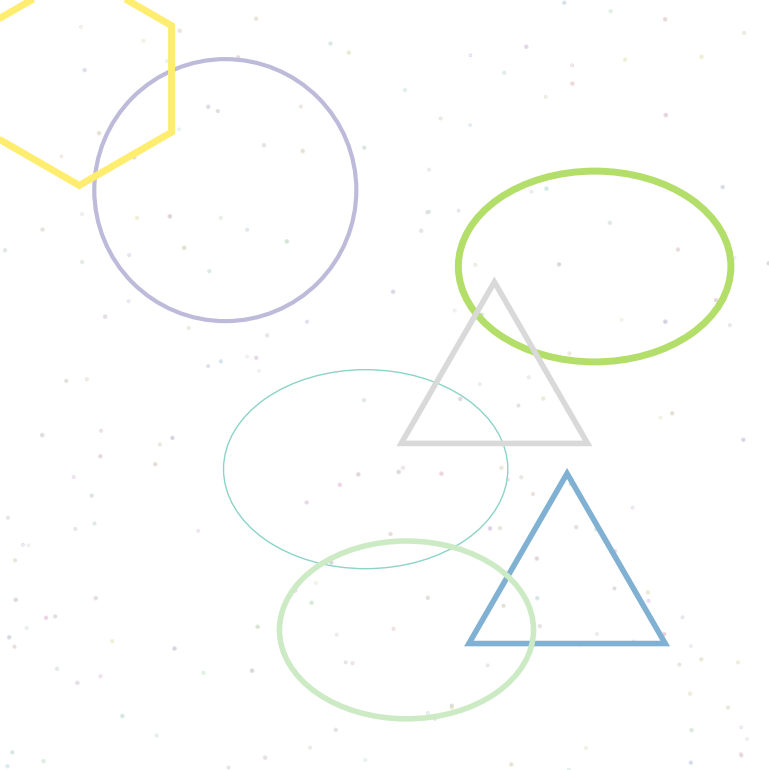[{"shape": "oval", "thickness": 0.5, "radius": 0.92, "center": [0.475, 0.391]}, {"shape": "circle", "thickness": 1.5, "radius": 0.85, "center": [0.293, 0.753]}, {"shape": "triangle", "thickness": 2, "radius": 0.74, "center": [0.736, 0.238]}, {"shape": "oval", "thickness": 2.5, "radius": 0.88, "center": [0.772, 0.654]}, {"shape": "triangle", "thickness": 2, "radius": 0.7, "center": [0.642, 0.494]}, {"shape": "oval", "thickness": 2, "radius": 0.82, "center": [0.528, 0.182]}, {"shape": "hexagon", "thickness": 2.5, "radius": 0.69, "center": [0.103, 0.897]}]